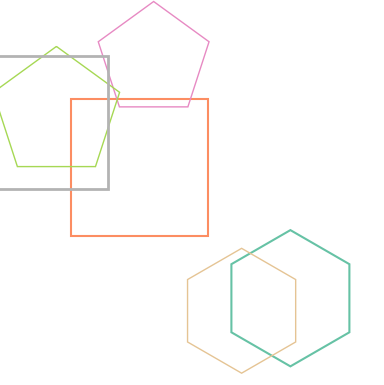[{"shape": "hexagon", "thickness": 1.5, "radius": 0.88, "center": [0.754, 0.225]}, {"shape": "square", "thickness": 1.5, "radius": 0.89, "center": [0.361, 0.566]}, {"shape": "pentagon", "thickness": 1, "radius": 0.76, "center": [0.399, 0.845]}, {"shape": "pentagon", "thickness": 1, "radius": 0.86, "center": [0.147, 0.707]}, {"shape": "hexagon", "thickness": 1, "radius": 0.81, "center": [0.628, 0.193]}, {"shape": "square", "thickness": 2, "radius": 0.86, "center": [0.107, 0.681]}]